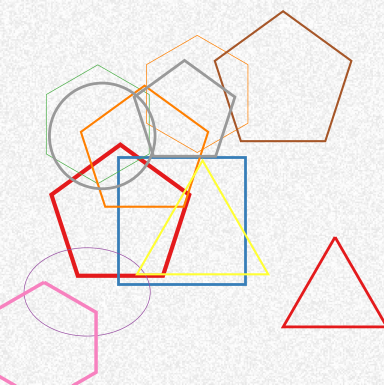[{"shape": "triangle", "thickness": 2, "radius": 0.78, "center": [0.87, 0.229]}, {"shape": "pentagon", "thickness": 3, "radius": 0.94, "center": [0.313, 0.436]}, {"shape": "square", "thickness": 2, "radius": 0.83, "center": [0.472, 0.428]}, {"shape": "hexagon", "thickness": 0.5, "radius": 0.77, "center": [0.254, 0.677]}, {"shape": "oval", "thickness": 0.5, "radius": 0.82, "center": [0.226, 0.242]}, {"shape": "pentagon", "thickness": 1.5, "radius": 0.87, "center": [0.375, 0.604]}, {"shape": "hexagon", "thickness": 0.5, "radius": 0.76, "center": [0.512, 0.756]}, {"shape": "triangle", "thickness": 1.5, "radius": 0.98, "center": [0.526, 0.386]}, {"shape": "pentagon", "thickness": 1.5, "radius": 0.93, "center": [0.735, 0.784]}, {"shape": "hexagon", "thickness": 2.5, "radius": 0.78, "center": [0.115, 0.111]}, {"shape": "circle", "thickness": 2, "radius": 0.69, "center": [0.266, 0.647]}, {"shape": "pentagon", "thickness": 2, "radius": 0.69, "center": [0.479, 0.705]}]